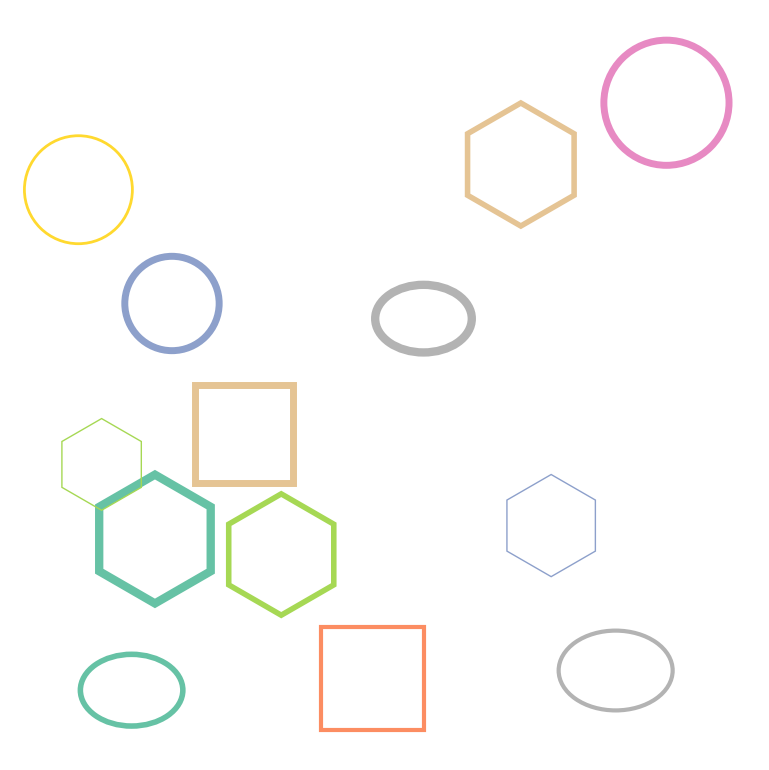[{"shape": "oval", "thickness": 2, "radius": 0.33, "center": [0.171, 0.104]}, {"shape": "hexagon", "thickness": 3, "radius": 0.42, "center": [0.201, 0.3]}, {"shape": "square", "thickness": 1.5, "radius": 0.33, "center": [0.484, 0.119]}, {"shape": "hexagon", "thickness": 0.5, "radius": 0.33, "center": [0.716, 0.317]}, {"shape": "circle", "thickness": 2.5, "radius": 0.31, "center": [0.223, 0.606]}, {"shape": "circle", "thickness": 2.5, "radius": 0.41, "center": [0.866, 0.867]}, {"shape": "hexagon", "thickness": 2, "radius": 0.39, "center": [0.365, 0.28]}, {"shape": "hexagon", "thickness": 0.5, "radius": 0.3, "center": [0.132, 0.397]}, {"shape": "circle", "thickness": 1, "radius": 0.35, "center": [0.102, 0.754]}, {"shape": "hexagon", "thickness": 2, "radius": 0.4, "center": [0.676, 0.786]}, {"shape": "square", "thickness": 2.5, "radius": 0.32, "center": [0.317, 0.436]}, {"shape": "oval", "thickness": 1.5, "radius": 0.37, "center": [0.8, 0.129]}, {"shape": "oval", "thickness": 3, "radius": 0.31, "center": [0.55, 0.586]}]